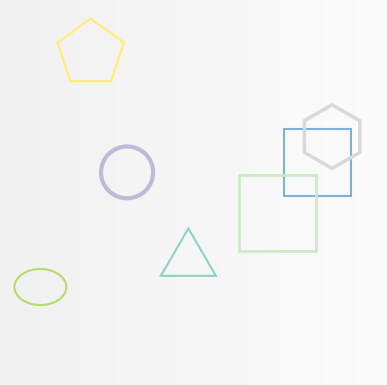[{"shape": "triangle", "thickness": 1.5, "radius": 0.41, "center": [0.486, 0.325]}, {"shape": "circle", "thickness": 3, "radius": 0.34, "center": [0.328, 0.552]}, {"shape": "square", "thickness": 1.5, "radius": 0.43, "center": [0.819, 0.578]}, {"shape": "oval", "thickness": 1.5, "radius": 0.33, "center": [0.104, 0.254]}, {"shape": "hexagon", "thickness": 2.5, "radius": 0.41, "center": [0.857, 0.645]}, {"shape": "square", "thickness": 2, "radius": 0.49, "center": [0.716, 0.446]}, {"shape": "pentagon", "thickness": 1.5, "radius": 0.45, "center": [0.234, 0.862]}]